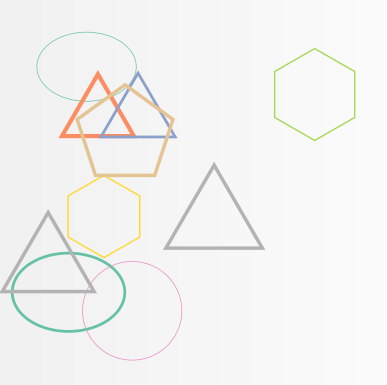[{"shape": "oval", "thickness": 2, "radius": 0.73, "center": [0.177, 0.241]}, {"shape": "oval", "thickness": 0.5, "radius": 0.64, "center": [0.223, 0.827]}, {"shape": "triangle", "thickness": 3, "radius": 0.54, "center": [0.253, 0.7]}, {"shape": "triangle", "thickness": 2, "radius": 0.55, "center": [0.356, 0.7]}, {"shape": "circle", "thickness": 0.5, "radius": 0.64, "center": [0.341, 0.193]}, {"shape": "hexagon", "thickness": 1, "radius": 0.6, "center": [0.812, 0.755]}, {"shape": "hexagon", "thickness": 1, "radius": 0.53, "center": [0.268, 0.438]}, {"shape": "pentagon", "thickness": 2.5, "radius": 0.65, "center": [0.323, 0.65]}, {"shape": "triangle", "thickness": 2.5, "radius": 0.72, "center": [0.553, 0.427]}, {"shape": "triangle", "thickness": 2.5, "radius": 0.68, "center": [0.124, 0.311]}]